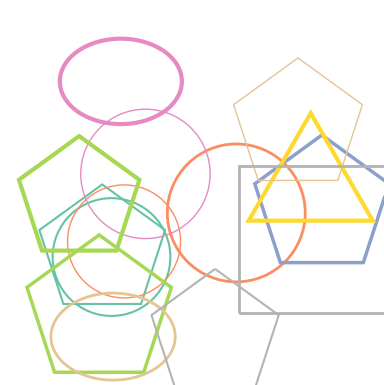[{"shape": "pentagon", "thickness": 1.5, "radius": 0.86, "center": [0.266, 0.349]}, {"shape": "circle", "thickness": 1.5, "radius": 0.76, "center": [0.29, 0.332]}, {"shape": "circle", "thickness": 2, "radius": 0.9, "center": [0.614, 0.447]}, {"shape": "circle", "thickness": 1, "radius": 0.73, "center": [0.322, 0.373]}, {"shape": "pentagon", "thickness": 2.5, "radius": 0.92, "center": [0.836, 0.466]}, {"shape": "circle", "thickness": 1, "radius": 0.84, "center": [0.378, 0.548]}, {"shape": "oval", "thickness": 3, "radius": 0.79, "center": [0.314, 0.789]}, {"shape": "pentagon", "thickness": 2.5, "radius": 0.99, "center": [0.258, 0.193]}, {"shape": "pentagon", "thickness": 3, "radius": 0.82, "center": [0.206, 0.482]}, {"shape": "triangle", "thickness": 3, "radius": 0.93, "center": [0.807, 0.52]}, {"shape": "oval", "thickness": 2, "radius": 0.81, "center": [0.294, 0.126]}, {"shape": "pentagon", "thickness": 1, "radius": 0.88, "center": [0.774, 0.674]}, {"shape": "square", "thickness": 2, "radius": 0.95, "center": [0.81, 0.378]}, {"shape": "pentagon", "thickness": 1.5, "radius": 0.87, "center": [0.559, 0.128]}]